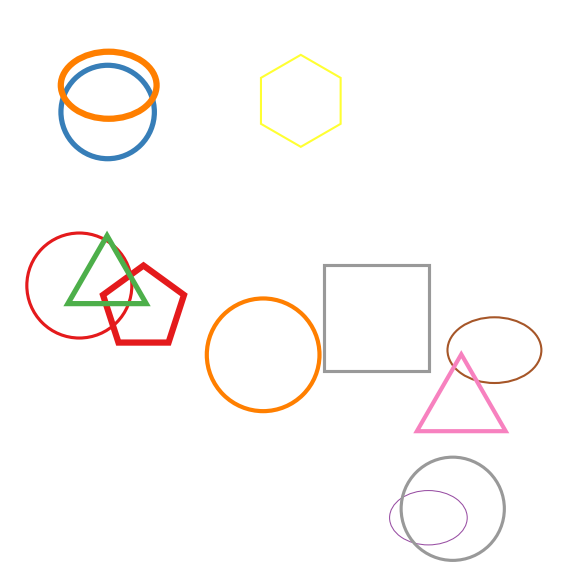[{"shape": "circle", "thickness": 1.5, "radius": 0.45, "center": [0.137, 0.505]}, {"shape": "pentagon", "thickness": 3, "radius": 0.37, "center": [0.248, 0.466]}, {"shape": "circle", "thickness": 2.5, "radius": 0.4, "center": [0.186, 0.805]}, {"shape": "triangle", "thickness": 2.5, "radius": 0.39, "center": [0.185, 0.513]}, {"shape": "oval", "thickness": 0.5, "radius": 0.34, "center": [0.742, 0.103]}, {"shape": "oval", "thickness": 3, "radius": 0.41, "center": [0.188, 0.852]}, {"shape": "circle", "thickness": 2, "radius": 0.49, "center": [0.456, 0.385]}, {"shape": "hexagon", "thickness": 1, "radius": 0.4, "center": [0.521, 0.825]}, {"shape": "oval", "thickness": 1, "radius": 0.41, "center": [0.856, 0.393]}, {"shape": "triangle", "thickness": 2, "radius": 0.44, "center": [0.799, 0.297]}, {"shape": "square", "thickness": 1.5, "radius": 0.46, "center": [0.652, 0.448]}, {"shape": "circle", "thickness": 1.5, "radius": 0.45, "center": [0.784, 0.118]}]